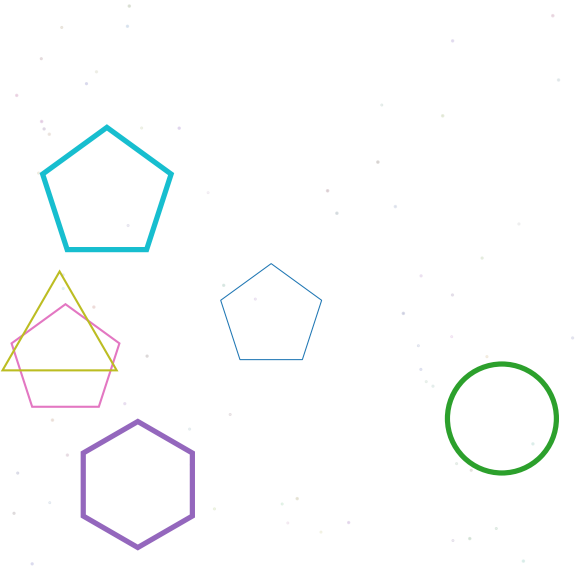[{"shape": "pentagon", "thickness": 0.5, "radius": 0.46, "center": [0.47, 0.451]}, {"shape": "circle", "thickness": 2.5, "radius": 0.47, "center": [0.869, 0.274]}, {"shape": "hexagon", "thickness": 2.5, "radius": 0.55, "center": [0.239, 0.16]}, {"shape": "pentagon", "thickness": 1, "radius": 0.49, "center": [0.113, 0.374]}, {"shape": "triangle", "thickness": 1, "radius": 0.57, "center": [0.103, 0.415]}, {"shape": "pentagon", "thickness": 2.5, "radius": 0.58, "center": [0.185, 0.662]}]